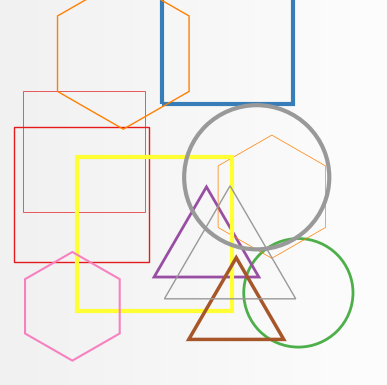[{"shape": "square", "thickness": 1, "radius": 0.87, "center": [0.211, 0.495]}, {"shape": "square", "thickness": 0.5, "radius": 0.79, "center": [0.218, 0.606]}, {"shape": "square", "thickness": 3, "radius": 0.84, "center": [0.588, 0.899]}, {"shape": "circle", "thickness": 2, "radius": 0.7, "center": [0.77, 0.239]}, {"shape": "triangle", "thickness": 2, "radius": 0.78, "center": [0.533, 0.358]}, {"shape": "hexagon", "thickness": 0.5, "radius": 0.8, "center": [0.701, 0.489]}, {"shape": "hexagon", "thickness": 1, "radius": 0.98, "center": [0.318, 0.861]}, {"shape": "square", "thickness": 3, "radius": 1.0, "center": [0.398, 0.392]}, {"shape": "triangle", "thickness": 2.5, "radius": 0.71, "center": [0.61, 0.189]}, {"shape": "hexagon", "thickness": 1.5, "radius": 0.71, "center": [0.187, 0.204]}, {"shape": "circle", "thickness": 3, "radius": 0.94, "center": [0.662, 0.54]}, {"shape": "triangle", "thickness": 1, "radius": 0.98, "center": [0.594, 0.322]}]